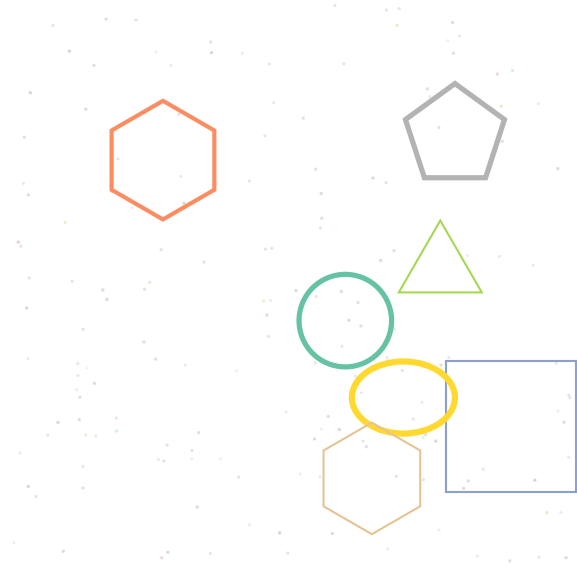[{"shape": "circle", "thickness": 2.5, "radius": 0.4, "center": [0.598, 0.444]}, {"shape": "hexagon", "thickness": 2, "radius": 0.51, "center": [0.282, 0.722]}, {"shape": "square", "thickness": 1, "radius": 0.57, "center": [0.885, 0.26]}, {"shape": "triangle", "thickness": 1, "radius": 0.42, "center": [0.762, 0.534]}, {"shape": "oval", "thickness": 3, "radius": 0.45, "center": [0.699, 0.311]}, {"shape": "hexagon", "thickness": 1, "radius": 0.48, "center": [0.644, 0.171]}, {"shape": "pentagon", "thickness": 2.5, "radius": 0.45, "center": [0.788, 0.764]}]